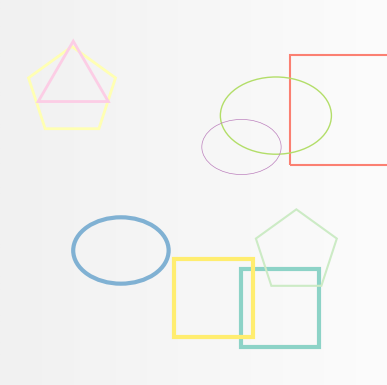[{"shape": "square", "thickness": 3, "radius": 0.51, "center": [0.722, 0.199]}, {"shape": "pentagon", "thickness": 2, "radius": 0.59, "center": [0.186, 0.761]}, {"shape": "square", "thickness": 1.5, "radius": 0.72, "center": [0.891, 0.714]}, {"shape": "oval", "thickness": 3, "radius": 0.62, "center": [0.312, 0.349]}, {"shape": "oval", "thickness": 1, "radius": 0.72, "center": [0.712, 0.7]}, {"shape": "triangle", "thickness": 2, "radius": 0.52, "center": [0.189, 0.789]}, {"shape": "oval", "thickness": 0.5, "radius": 0.51, "center": [0.623, 0.618]}, {"shape": "pentagon", "thickness": 1.5, "radius": 0.55, "center": [0.765, 0.346]}, {"shape": "square", "thickness": 3, "radius": 0.51, "center": [0.552, 0.226]}]